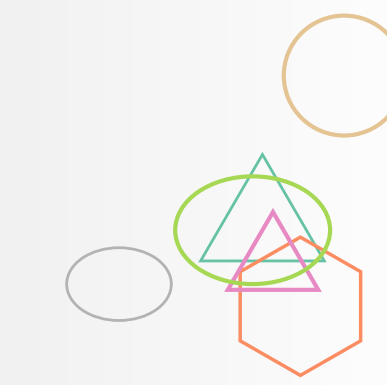[{"shape": "triangle", "thickness": 2, "radius": 0.92, "center": [0.677, 0.414]}, {"shape": "hexagon", "thickness": 2.5, "radius": 0.9, "center": [0.775, 0.204]}, {"shape": "triangle", "thickness": 3, "radius": 0.67, "center": [0.704, 0.315]}, {"shape": "oval", "thickness": 3, "radius": 1.0, "center": [0.652, 0.402]}, {"shape": "circle", "thickness": 3, "radius": 0.78, "center": [0.888, 0.804]}, {"shape": "oval", "thickness": 2, "radius": 0.68, "center": [0.307, 0.262]}]